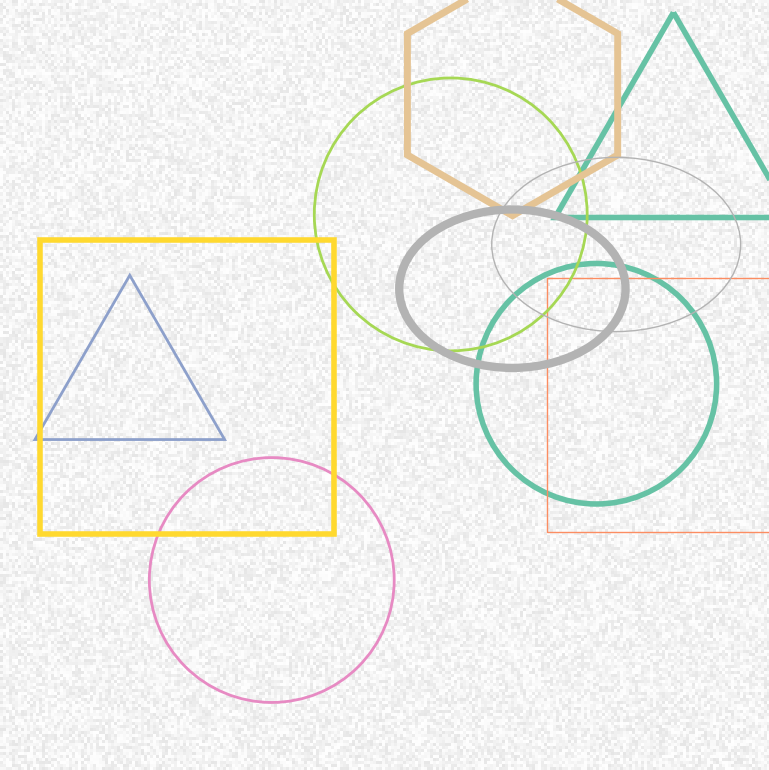[{"shape": "circle", "thickness": 2, "radius": 0.78, "center": [0.774, 0.502]}, {"shape": "triangle", "thickness": 2, "radius": 0.89, "center": [0.875, 0.806]}, {"shape": "square", "thickness": 0.5, "radius": 0.83, "center": [0.875, 0.474]}, {"shape": "triangle", "thickness": 1, "radius": 0.71, "center": [0.169, 0.5]}, {"shape": "circle", "thickness": 1, "radius": 0.79, "center": [0.353, 0.247]}, {"shape": "circle", "thickness": 1, "radius": 0.89, "center": [0.585, 0.722]}, {"shape": "square", "thickness": 2, "radius": 0.96, "center": [0.243, 0.497]}, {"shape": "hexagon", "thickness": 2.5, "radius": 0.79, "center": [0.666, 0.878]}, {"shape": "oval", "thickness": 3, "radius": 0.73, "center": [0.665, 0.625]}, {"shape": "oval", "thickness": 0.5, "radius": 0.81, "center": [0.8, 0.683]}]